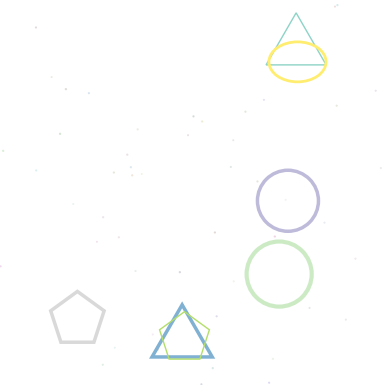[{"shape": "triangle", "thickness": 1, "radius": 0.45, "center": [0.769, 0.876]}, {"shape": "circle", "thickness": 2.5, "radius": 0.4, "center": [0.748, 0.479]}, {"shape": "triangle", "thickness": 2.5, "radius": 0.45, "center": [0.473, 0.118]}, {"shape": "pentagon", "thickness": 1, "radius": 0.34, "center": [0.479, 0.122]}, {"shape": "pentagon", "thickness": 2.5, "radius": 0.36, "center": [0.201, 0.17]}, {"shape": "circle", "thickness": 3, "radius": 0.42, "center": [0.725, 0.288]}, {"shape": "oval", "thickness": 2, "radius": 0.37, "center": [0.773, 0.839]}]